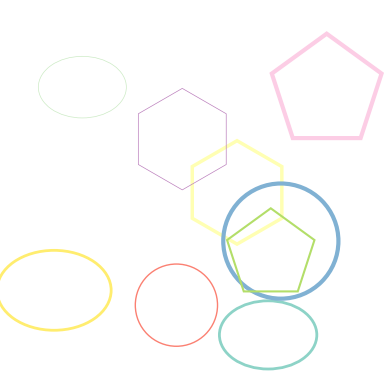[{"shape": "oval", "thickness": 2, "radius": 0.63, "center": [0.696, 0.13]}, {"shape": "hexagon", "thickness": 2.5, "radius": 0.67, "center": [0.616, 0.5]}, {"shape": "circle", "thickness": 1, "radius": 0.53, "center": [0.458, 0.207]}, {"shape": "circle", "thickness": 3, "radius": 0.75, "center": [0.729, 0.374]}, {"shape": "pentagon", "thickness": 1.5, "radius": 0.6, "center": [0.703, 0.34]}, {"shape": "pentagon", "thickness": 3, "radius": 0.75, "center": [0.849, 0.763]}, {"shape": "hexagon", "thickness": 0.5, "radius": 0.66, "center": [0.473, 0.639]}, {"shape": "oval", "thickness": 0.5, "radius": 0.57, "center": [0.214, 0.774]}, {"shape": "oval", "thickness": 2, "radius": 0.74, "center": [0.14, 0.246]}]